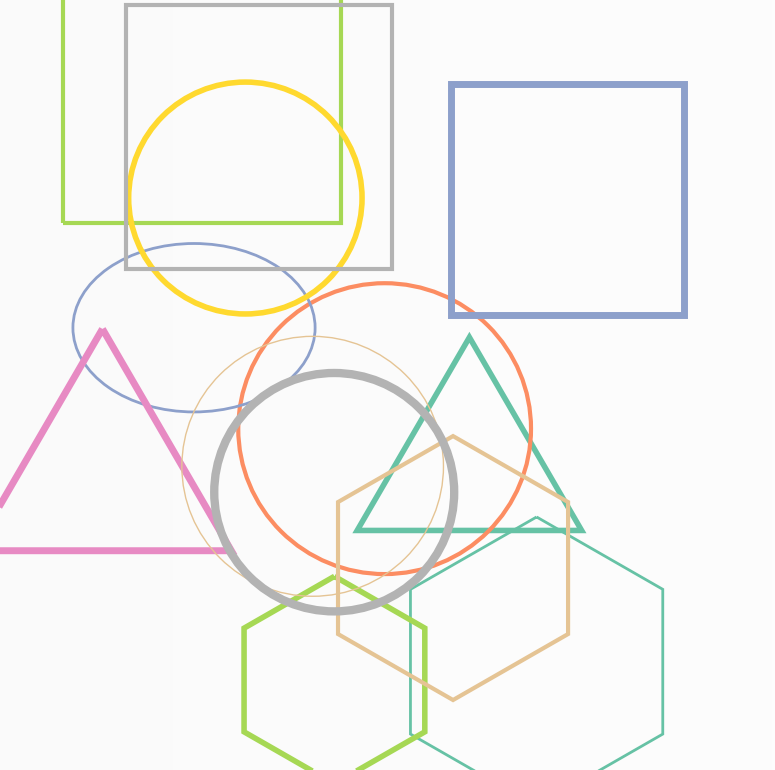[{"shape": "triangle", "thickness": 2, "radius": 0.84, "center": [0.606, 0.395]}, {"shape": "hexagon", "thickness": 1, "radius": 0.94, "center": [0.692, 0.141]}, {"shape": "circle", "thickness": 1.5, "radius": 0.94, "center": [0.496, 0.443]}, {"shape": "square", "thickness": 2.5, "radius": 0.75, "center": [0.732, 0.741]}, {"shape": "oval", "thickness": 1, "radius": 0.78, "center": [0.25, 0.574]}, {"shape": "triangle", "thickness": 2.5, "radius": 0.96, "center": [0.132, 0.381]}, {"shape": "hexagon", "thickness": 2, "radius": 0.67, "center": [0.432, 0.117]}, {"shape": "square", "thickness": 1.5, "radius": 0.9, "center": [0.261, 0.89]}, {"shape": "circle", "thickness": 2, "radius": 0.75, "center": [0.317, 0.743]}, {"shape": "circle", "thickness": 0.5, "radius": 0.84, "center": [0.403, 0.394]}, {"shape": "hexagon", "thickness": 1.5, "radius": 0.86, "center": [0.585, 0.262]}, {"shape": "square", "thickness": 1.5, "radius": 0.86, "center": [0.334, 0.822]}, {"shape": "circle", "thickness": 3, "radius": 0.77, "center": [0.431, 0.361]}]